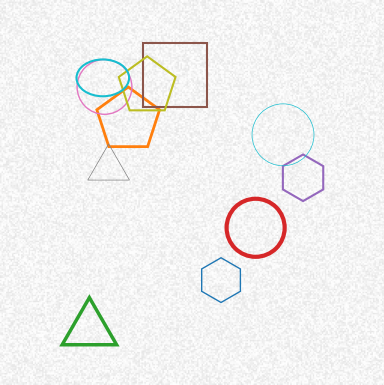[{"shape": "hexagon", "thickness": 1, "radius": 0.29, "center": [0.574, 0.272]}, {"shape": "pentagon", "thickness": 2, "radius": 0.43, "center": [0.333, 0.688]}, {"shape": "triangle", "thickness": 2.5, "radius": 0.41, "center": [0.232, 0.145]}, {"shape": "circle", "thickness": 3, "radius": 0.38, "center": [0.664, 0.408]}, {"shape": "hexagon", "thickness": 1.5, "radius": 0.3, "center": [0.787, 0.538]}, {"shape": "square", "thickness": 1.5, "radius": 0.42, "center": [0.454, 0.804]}, {"shape": "circle", "thickness": 1, "radius": 0.36, "center": [0.271, 0.774]}, {"shape": "triangle", "thickness": 0.5, "radius": 0.31, "center": [0.282, 0.564]}, {"shape": "pentagon", "thickness": 1.5, "radius": 0.39, "center": [0.382, 0.776]}, {"shape": "circle", "thickness": 0.5, "radius": 0.4, "center": [0.735, 0.65]}, {"shape": "oval", "thickness": 1.5, "radius": 0.34, "center": [0.267, 0.798]}]